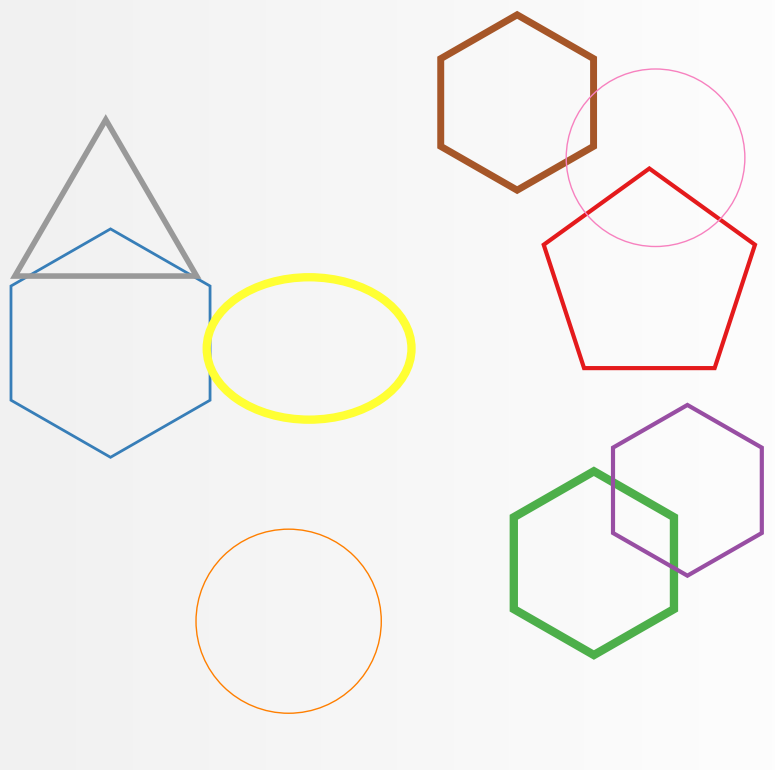[{"shape": "pentagon", "thickness": 1.5, "radius": 0.72, "center": [0.838, 0.638]}, {"shape": "hexagon", "thickness": 1, "radius": 0.74, "center": [0.143, 0.554]}, {"shape": "hexagon", "thickness": 3, "radius": 0.6, "center": [0.766, 0.269]}, {"shape": "hexagon", "thickness": 1.5, "radius": 0.55, "center": [0.887, 0.363]}, {"shape": "circle", "thickness": 0.5, "radius": 0.6, "center": [0.372, 0.193]}, {"shape": "oval", "thickness": 3, "radius": 0.66, "center": [0.399, 0.547]}, {"shape": "hexagon", "thickness": 2.5, "radius": 0.57, "center": [0.667, 0.867]}, {"shape": "circle", "thickness": 0.5, "radius": 0.58, "center": [0.846, 0.795]}, {"shape": "triangle", "thickness": 2, "radius": 0.68, "center": [0.136, 0.709]}]